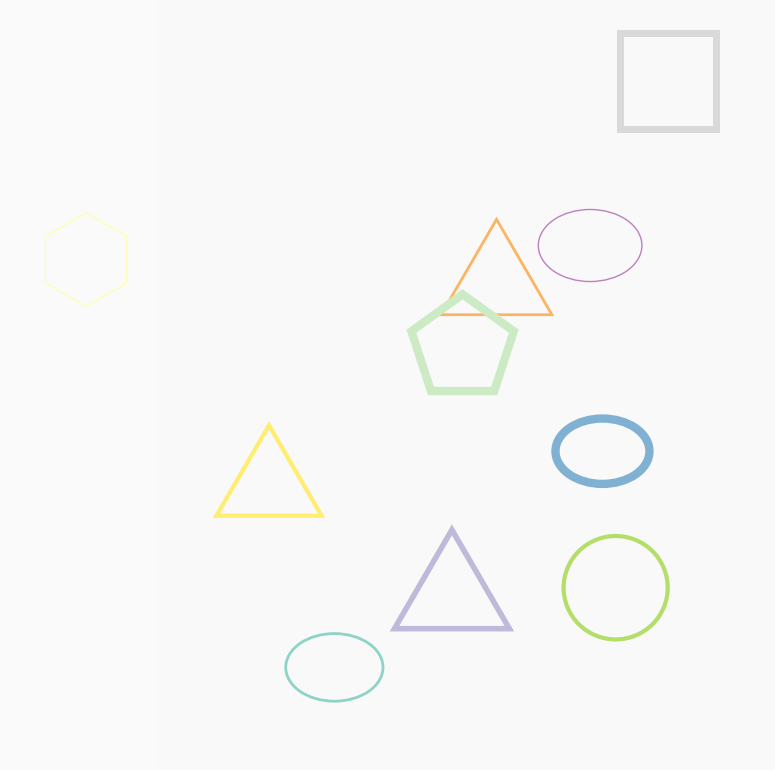[{"shape": "oval", "thickness": 1, "radius": 0.31, "center": [0.431, 0.133]}, {"shape": "hexagon", "thickness": 0.5, "radius": 0.3, "center": [0.111, 0.663]}, {"shape": "triangle", "thickness": 2, "radius": 0.43, "center": [0.583, 0.226]}, {"shape": "oval", "thickness": 3, "radius": 0.3, "center": [0.777, 0.414]}, {"shape": "triangle", "thickness": 1, "radius": 0.41, "center": [0.641, 0.633]}, {"shape": "circle", "thickness": 1.5, "radius": 0.34, "center": [0.794, 0.237]}, {"shape": "square", "thickness": 2.5, "radius": 0.31, "center": [0.862, 0.895]}, {"shape": "oval", "thickness": 0.5, "radius": 0.33, "center": [0.761, 0.681]}, {"shape": "pentagon", "thickness": 3, "radius": 0.35, "center": [0.597, 0.548]}, {"shape": "triangle", "thickness": 1.5, "radius": 0.39, "center": [0.347, 0.369]}]